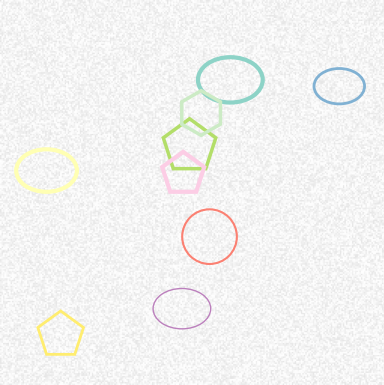[{"shape": "oval", "thickness": 3, "radius": 0.42, "center": [0.598, 0.793]}, {"shape": "oval", "thickness": 3, "radius": 0.39, "center": [0.121, 0.557]}, {"shape": "circle", "thickness": 1.5, "radius": 0.35, "center": [0.544, 0.385]}, {"shape": "oval", "thickness": 2, "radius": 0.33, "center": [0.881, 0.776]}, {"shape": "pentagon", "thickness": 2.5, "radius": 0.36, "center": [0.492, 0.62]}, {"shape": "pentagon", "thickness": 3, "radius": 0.29, "center": [0.476, 0.548]}, {"shape": "oval", "thickness": 1, "radius": 0.37, "center": [0.472, 0.198]}, {"shape": "hexagon", "thickness": 2.5, "radius": 0.29, "center": [0.522, 0.706]}, {"shape": "pentagon", "thickness": 2, "radius": 0.31, "center": [0.158, 0.13]}]